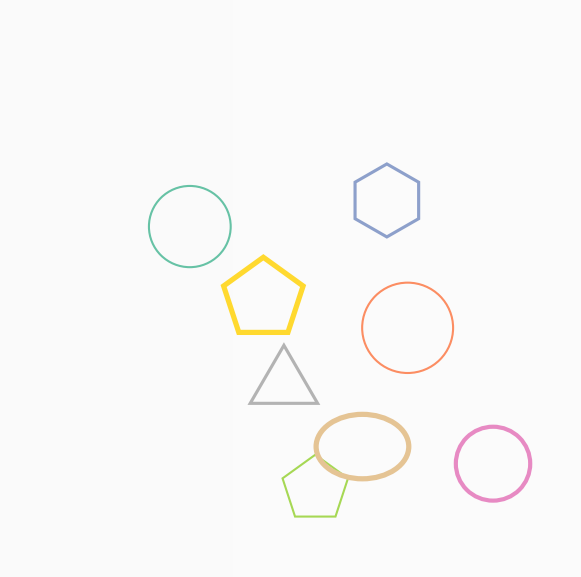[{"shape": "circle", "thickness": 1, "radius": 0.35, "center": [0.327, 0.607]}, {"shape": "circle", "thickness": 1, "radius": 0.39, "center": [0.701, 0.431]}, {"shape": "hexagon", "thickness": 1.5, "radius": 0.32, "center": [0.666, 0.652]}, {"shape": "circle", "thickness": 2, "radius": 0.32, "center": [0.848, 0.196]}, {"shape": "pentagon", "thickness": 1, "radius": 0.3, "center": [0.542, 0.153]}, {"shape": "pentagon", "thickness": 2.5, "radius": 0.36, "center": [0.453, 0.482]}, {"shape": "oval", "thickness": 2.5, "radius": 0.4, "center": [0.624, 0.226]}, {"shape": "triangle", "thickness": 1.5, "radius": 0.33, "center": [0.488, 0.334]}]